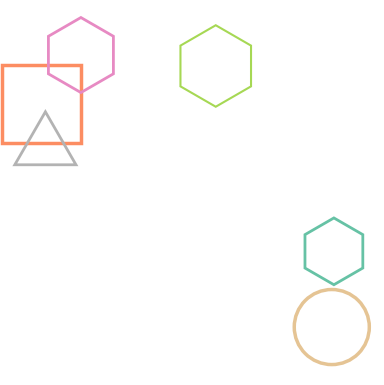[{"shape": "hexagon", "thickness": 2, "radius": 0.43, "center": [0.867, 0.347]}, {"shape": "square", "thickness": 2.5, "radius": 0.51, "center": [0.108, 0.73]}, {"shape": "hexagon", "thickness": 2, "radius": 0.49, "center": [0.21, 0.857]}, {"shape": "hexagon", "thickness": 1.5, "radius": 0.53, "center": [0.56, 0.829]}, {"shape": "circle", "thickness": 2.5, "radius": 0.49, "center": [0.862, 0.151]}, {"shape": "triangle", "thickness": 2, "radius": 0.46, "center": [0.118, 0.618]}]